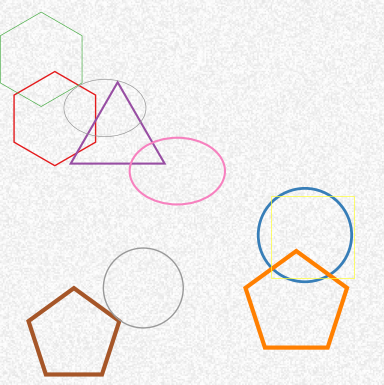[{"shape": "hexagon", "thickness": 1, "radius": 0.61, "center": [0.142, 0.692]}, {"shape": "circle", "thickness": 2, "radius": 0.61, "center": [0.792, 0.389]}, {"shape": "hexagon", "thickness": 0.5, "radius": 0.61, "center": [0.107, 0.846]}, {"shape": "triangle", "thickness": 1.5, "radius": 0.7, "center": [0.306, 0.645]}, {"shape": "pentagon", "thickness": 3, "radius": 0.69, "center": [0.77, 0.209]}, {"shape": "square", "thickness": 0.5, "radius": 0.53, "center": [0.812, 0.384]}, {"shape": "pentagon", "thickness": 3, "radius": 0.62, "center": [0.192, 0.128]}, {"shape": "oval", "thickness": 1.5, "radius": 0.62, "center": [0.461, 0.556]}, {"shape": "oval", "thickness": 0.5, "radius": 0.53, "center": [0.273, 0.72]}, {"shape": "circle", "thickness": 1, "radius": 0.52, "center": [0.372, 0.252]}]